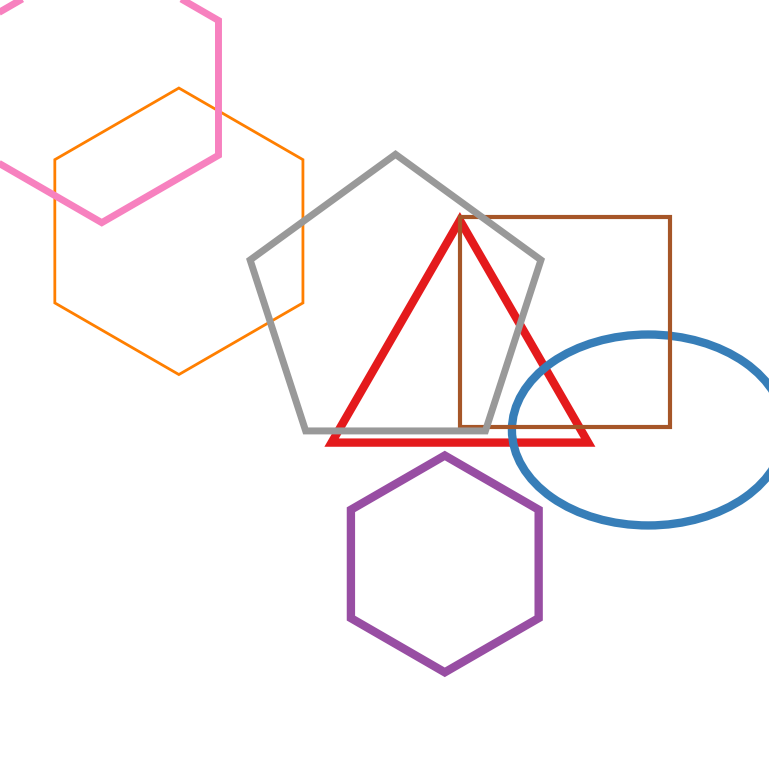[{"shape": "triangle", "thickness": 3, "radius": 0.96, "center": [0.597, 0.521]}, {"shape": "oval", "thickness": 3, "radius": 0.89, "center": [0.842, 0.442]}, {"shape": "hexagon", "thickness": 3, "radius": 0.7, "center": [0.578, 0.268]}, {"shape": "hexagon", "thickness": 1, "radius": 0.93, "center": [0.232, 0.7]}, {"shape": "square", "thickness": 1.5, "radius": 0.68, "center": [0.734, 0.582]}, {"shape": "hexagon", "thickness": 2.5, "radius": 0.88, "center": [0.132, 0.886]}, {"shape": "pentagon", "thickness": 2.5, "radius": 0.99, "center": [0.514, 0.601]}]